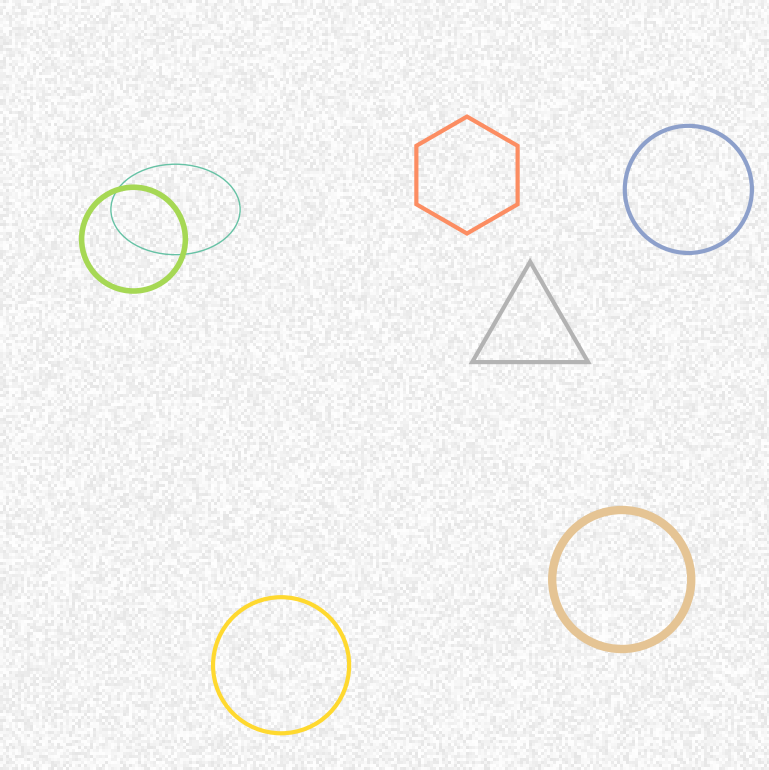[{"shape": "oval", "thickness": 0.5, "radius": 0.42, "center": [0.228, 0.728]}, {"shape": "hexagon", "thickness": 1.5, "radius": 0.38, "center": [0.606, 0.773]}, {"shape": "circle", "thickness": 1.5, "radius": 0.41, "center": [0.894, 0.754]}, {"shape": "circle", "thickness": 2, "radius": 0.34, "center": [0.173, 0.689]}, {"shape": "circle", "thickness": 1.5, "radius": 0.44, "center": [0.365, 0.136]}, {"shape": "circle", "thickness": 3, "radius": 0.45, "center": [0.807, 0.247]}, {"shape": "triangle", "thickness": 1.5, "radius": 0.43, "center": [0.689, 0.573]}]